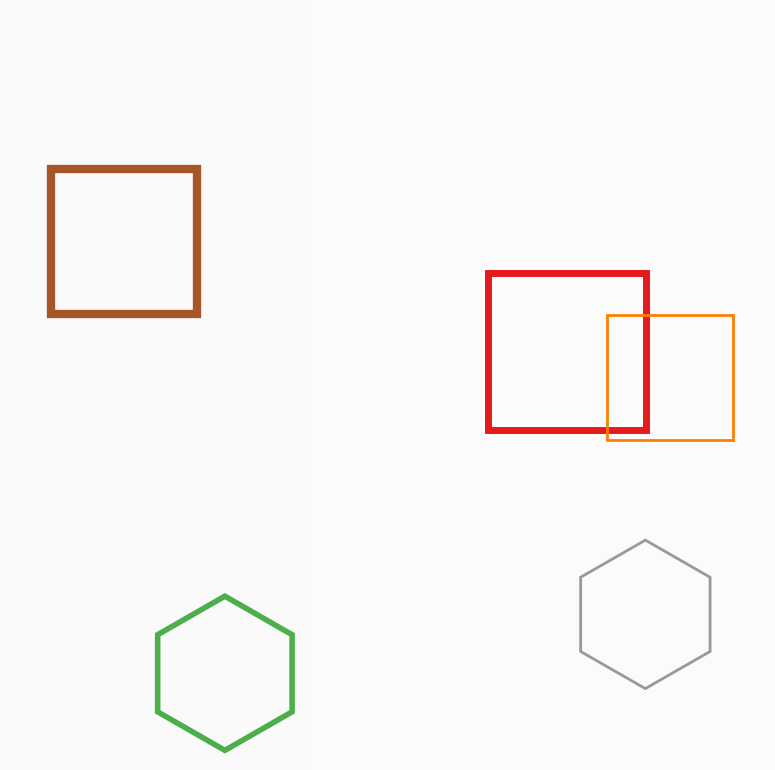[{"shape": "square", "thickness": 2.5, "radius": 0.51, "center": [0.731, 0.543]}, {"shape": "hexagon", "thickness": 2, "radius": 0.5, "center": [0.29, 0.126]}, {"shape": "square", "thickness": 1, "radius": 0.41, "center": [0.864, 0.51]}, {"shape": "square", "thickness": 3, "radius": 0.47, "center": [0.159, 0.686]}, {"shape": "hexagon", "thickness": 1, "radius": 0.48, "center": [0.833, 0.202]}]